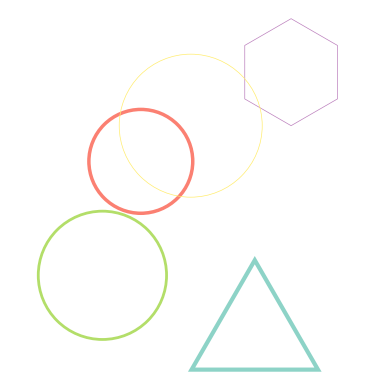[{"shape": "triangle", "thickness": 3, "radius": 0.95, "center": [0.662, 0.135]}, {"shape": "circle", "thickness": 2.5, "radius": 0.67, "center": [0.366, 0.581]}, {"shape": "circle", "thickness": 2, "radius": 0.83, "center": [0.266, 0.285]}, {"shape": "hexagon", "thickness": 0.5, "radius": 0.69, "center": [0.756, 0.813]}, {"shape": "circle", "thickness": 0.5, "radius": 0.93, "center": [0.495, 0.674]}]